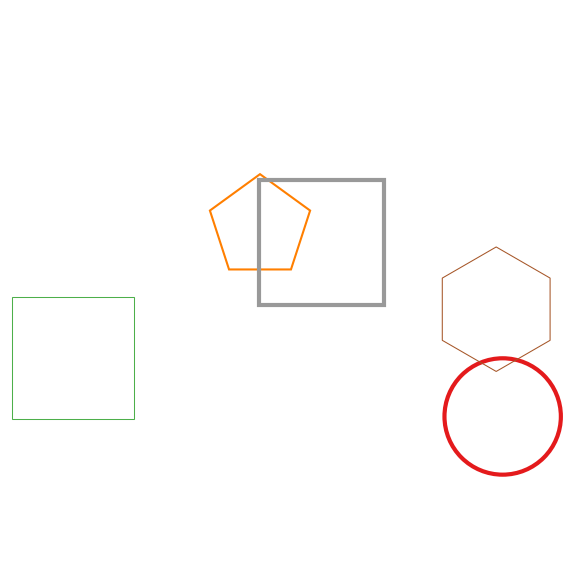[{"shape": "circle", "thickness": 2, "radius": 0.5, "center": [0.87, 0.278]}, {"shape": "square", "thickness": 0.5, "radius": 0.53, "center": [0.126, 0.379]}, {"shape": "pentagon", "thickness": 1, "radius": 0.46, "center": [0.45, 0.606]}, {"shape": "hexagon", "thickness": 0.5, "radius": 0.54, "center": [0.859, 0.464]}, {"shape": "square", "thickness": 2, "radius": 0.54, "center": [0.557, 0.579]}]